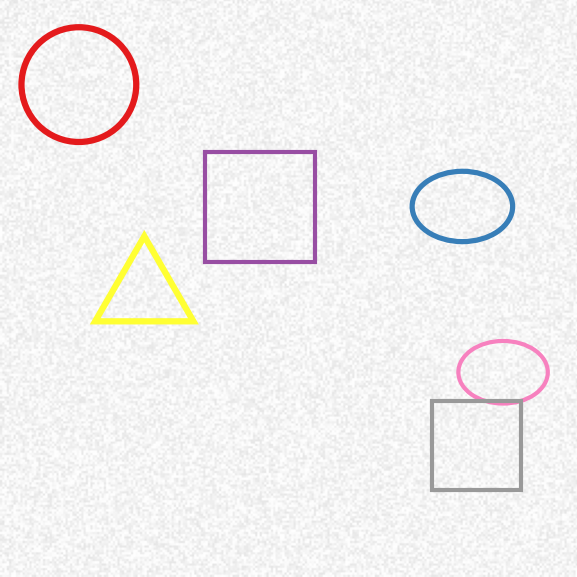[{"shape": "circle", "thickness": 3, "radius": 0.5, "center": [0.137, 0.853]}, {"shape": "oval", "thickness": 2.5, "radius": 0.44, "center": [0.801, 0.642]}, {"shape": "square", "thickness": 2, "radius": 0.48, "center": [0.451, 0.641]}, {"shape": "triangle", "thickness": 3, "radius": 0.49, "center": [0.25, 0.492]}, {"shape": "oval", "thickness": 2, "radius": 0.39, "center": [0.871, 0.355]}, {"shape": "square", "thickness": 2, "radius": 0.38, "center": [0.825, 0.228]}]